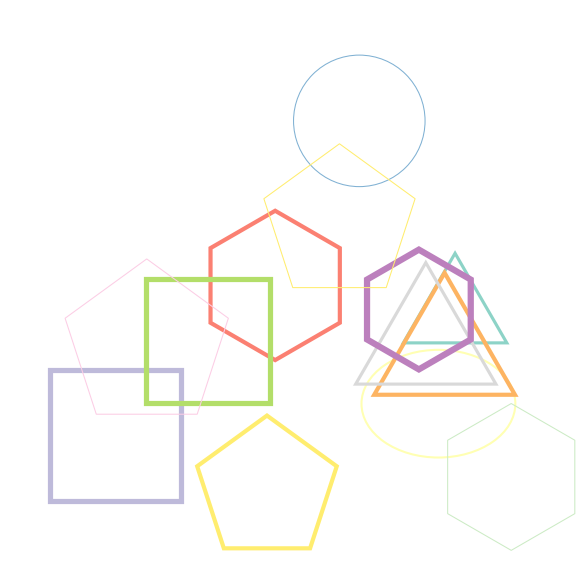[{"shape": "triangle", "thickness": 1.5, "radius": 0.52, "center": [0.788, 0.457]}, {"shape": "oval", "thickness": 1, "radius": 0.67, "center": [0.759, 0.3]}, {"shape": "square", "thickness": 2.5, "radius": 0.57, "center": [0.2, 0.245]}, {"shape": "hexagon", "thickness": 2, "radius": 0.65, "center": [0.477, 0.505]}, {"shape": "circle", "thickness": 0.5, "radius": 0.57, "center": [0.622, 0.79]}, {"shape": "triangle", "thickness": 2, "radius": 0.7, "center": [0.77, 0.386]}, {"shape": "square", "thickness": 2.5, "radius": 0.54, "center": [0.36, 0.409]}, {"shape": "pentagon", "thickness": 0.5, "radius": 0.74, "center": [0.254, 0.402]}, {"shape": "triangle", "thickness": 1.5, "radius": 0.7, "center": [0.737, 0.404]}, {"shape": "hexagon", "thickness": 3, "radius": 0.52, "center": [0.725, 0.463]}, {"shape": "hexagon", "thickness": 0.5, "radius": 0.64, "center": [0.885, 0.173]}, {"shape": "pentagon", "thickness": 0.5, "radius": 0.69, "center": [0.588, 0.612]}, {"shape": "pentagon", "thickness": 2, "radius": 0.64, "center": [0.462, 0.152]}]